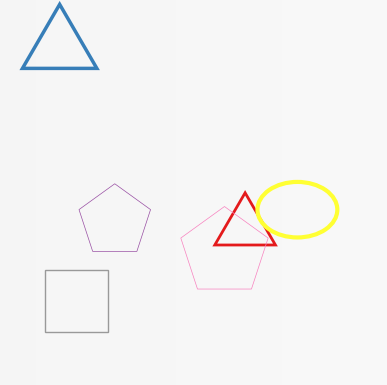[{"shape": "triangle", "thickness": 2, "radius": 0.45, "center": [0.633, 0.409]}, {"shape": "triangle", "thickness": 2.5, "radius": 0.55, "center": [0.154, 0.878]}, {"shape": "pentagon", "thickness": 0.5, "radius": 0.49, "center": [0.296, 0.426]}, {"shape": "oval", "thickness": 3, "radius": 0.52, "center": [0.767, 0.455]}, {"shape": "pentagon", "thickness": 0.5, "radius": 0.59, "center": [0.579, 0.345]}, {"shape": "square", "thickness": 1, "radius": 0.41, "center": [0.197, 0.218]}]